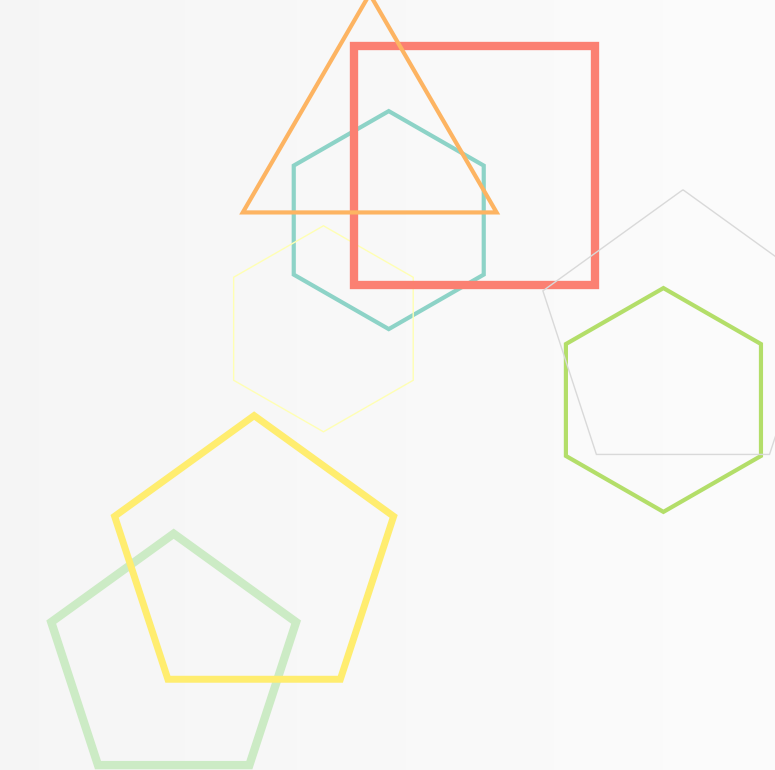[{"shape": "hexagon", "thickness": 1.5, "radius": 0.71, "center": [0.502, 0.714]}, {"shape": "hexagon", "thickness": 0.5, "radius": 0.67, "center": [0.417, 0.573]}, {"shape": "square", "thickness": 3, "radius": 0.78, "center": [0.613, 0.785]}, {"shape": "triangle", "thickness": 1.5, "radius": 0.95, "center": [0.477, 0.819]}, {"shape": "hexagon", "thickness": 1.5, "radius": 0.73, "center": [0.856, 0.481]}, {"shape": "pentagon", "thickness": 0.5, "radius": 0.95, "center": [0.881, 0.564]}, {"shape": "pentagon", "thickness": 3, "radius": 0.83, "center": [0.224, 0.141]}, {"shape": "pentagon", "thickness": 2.5, "radius": 0.95, "center": [0.328, 0.271]}]